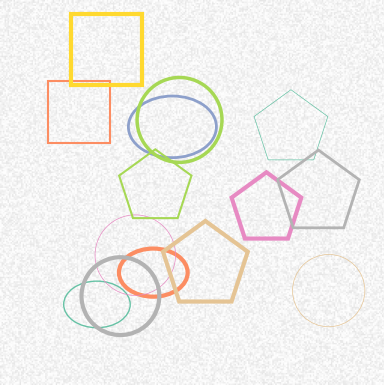[{"shape": "pentagon", "thickness": 0.5, "radius": 0.5, "center": [0.756, 0.666]}, {"shape": "oval", "thickness": 1, "radius": 0.43, "center": [0.252, 0.209]}, {"shape": "oval", "thickness": 3, "radius": 0.45, "center": [0.398, 0.292]}, {"shape": "square", "thickness": 1.5, "radius": 0.4, "center": [0.206, 0.71]}, {"shape": "oval", "thickness": 2, "radius": 0.57, "center": [0.448, 0.671]}, {"shape": "circle", "thickness": 0.5, "radius": 0.52, "center": [0.351, 0.337]}, {"shape": "pentagon", "thickness": 3, "radius": 0.48, "center": [0.692, 0.457]}, {"shape": "circle", "thickness": 2.5, "radius": 0.55, "center": [0.466, 0.689]}, {"shape": "pentagon", "thickness": 1.5, "radius": 0.49, "center": [0.403, 0.513]}, {"shape": "square", "thickness": 3, "radius": 0.46, "center": [0.276, 0.872]}, {"shape": "circle", "thickness": 0.5, "radius": 0.47, "center": [0.854, 0.245]}, {"shape": "pentagon", "thickness": 3, "radius": 0.58, "center": [0.533, 0.31]}, {"shape": "pentagon", "thickness": 2, "radius": 0.56, "center": [0.827, 0.499]}, {"shape": "circle", "thickness": 3, "radius": 0.51, "center": [0.313, 0.231]}]